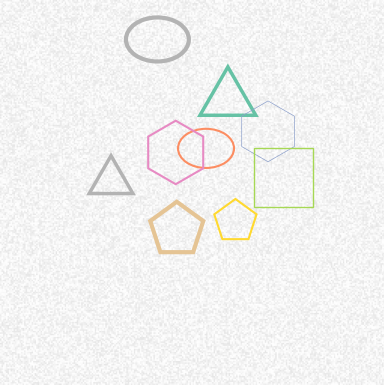[{"shape": "triangle", "thickness": 2.5, "radius": 0.42, "center": [0.592, 0.742]}, {"shape": "oval", "thickness": 1.5, "radius": 0.36, "center": [0.535, 0.615]}, {"shape": "hexagon", "thickness": 0.5, "radius": 0.39, "center": [0.696, 0.659]}, {"shape": "hexagon", "thickness": 1.5, "radius": 0.41, "center": [0.456, 0.604]}, {"shape": "square", "thickness": 1, "radius": 0.38, "center": [0.737, 0.538]}, {"shape": "pentagon", "thickness": 1.5, "radius": 0.29, "center": [0.611, 0.425]}, {"shape": "pentagon", "thickness": 3, "radius": 0.36, "center": [0.459, 0.404]}, {"shape": "triangle", "thickness": 2.5, "radius": 0.33, "center": [0.288, 0.53]}, {"shape": "oval", "thickness": 3, "radius": 0.41, "center": [0.409, 0.898]}]